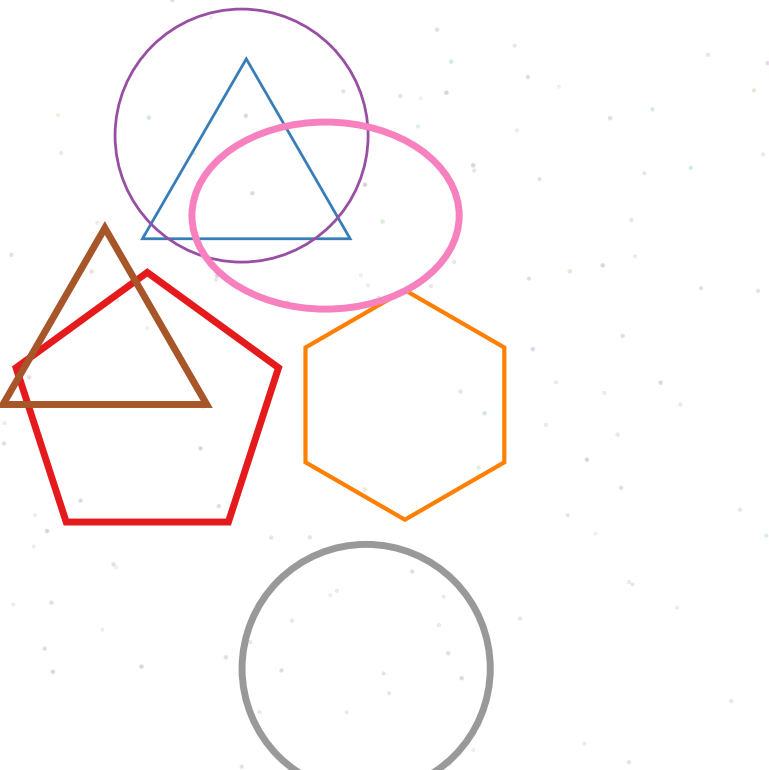[{"shape": "pentagon", "thickness": 2.5, "radius": 0.9, "center": [0.191, 0.467]}, {"shape": "triangle", "thickness": 1, "radius": 0.78, "center": [0.32, 0.768]}, {"shape": "circle", "thickness": 1, "radius": 0.82, "center": [0.314, 0.824]}, {"shape": "hexagon", "thickness": 1.5, "radius": 0.75, "center": [0.526, 0.474]}, {"shape": "triangle", "thickness": 2.5, "radius": 0.76, "center": [0.136, 0.551]}, {"shape": "oval", "thickness": 2.5, "radius": 0.87, "center": [0.423, 0.72]}, {"shape": "circle", "thickness": 2.5, "radius": 0.81, "center": [0.476, 0.132]}]